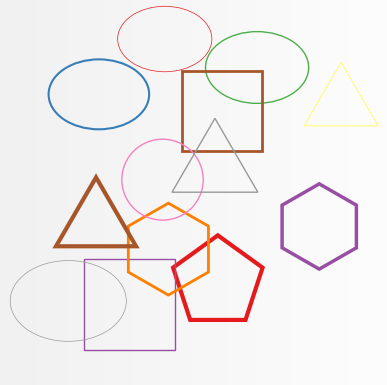[{"shape": "oval", "thickness": 0.5, "radius": 0.61, "center": [0.425, 0.899]}, {"shape": "pentagon", "thickness": 3, "radius": 0.61, "center": [0.562, 0.267]}, {"shape": "oval", "thickness": 1.5, "radius": 0.65, "center": [0.255, 0.755]}, {"shape": "oval", "thickness": 1, "radius": 0.67, "center": [0.663, 0.825]}, {"shape": "square", "thickness": 1, "radius": 0.59, "center": [0.335, 0.209]}, {"shape": "hexagon", "thickness": 2.5, "radius": 0.55, "center": [0.824, 0.412]}, {"shape": "hexagon", "thickness": 2, "radius": 0.6, "center": [0.435, 0.353]}, {"shape": "triangle", "thickness": 0.5, "radius": 0.55, "center": [0.88, 0.728]}, {"shape": "square", "thickness": 2, "radius": 0.52, "center": [0.573, 0.711]}, {"shape": "triangle", "thickness": 3, "radius": 0.6, "center": [0.248, 0.42]}, {"shape": "circle", "thickness": 1, "radius": 0.53, "center": [0.419, 0.533]}, {"shape": "oval", "thickness": 0.5, "radius": 0.75, "center": [0.176, 0.218]}, {"shape": "triangle", "thickness": 1, "radius": 0.64, "center": [0.555, 0.565]}]